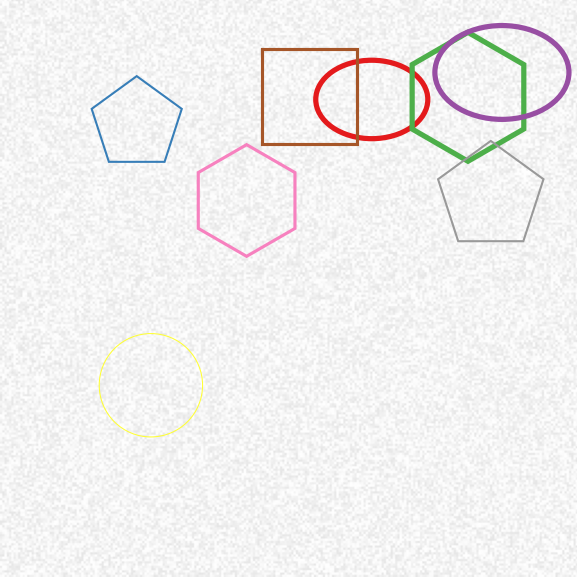[{"shape": "oval", "thickness": 2.5, "radius": 0.49, "center": [0.644, 0.827]}, {"shape": "pentagon", "thickness": 1, "radius": 0.41, "center": [0.237, 0.785]}, {"shape": "hexagon", "thickness": 2.5, "radius": 0.56, "center": [0.81, 0.832]}, {"shape": "oval", "thickness": 2.5, "radius": 0.58, "center": [0.869, 0.874]}, {"shape": "circle", "thickness": 0.5, "radius": 0.45, "center": [0.261, 0.332]}, {"shape": "square", "thickness": 1.5, "radius": 0.41, "center": [0.537, 0.832]}, {"shape": "hexagon", "thickness": 1.5, "radius": 0.48, "center": [0.427, 0.652]}, {"shape": "pentagon", "thickness": 1, "radius": 0.48, "center": [0.85, 0.659]}]